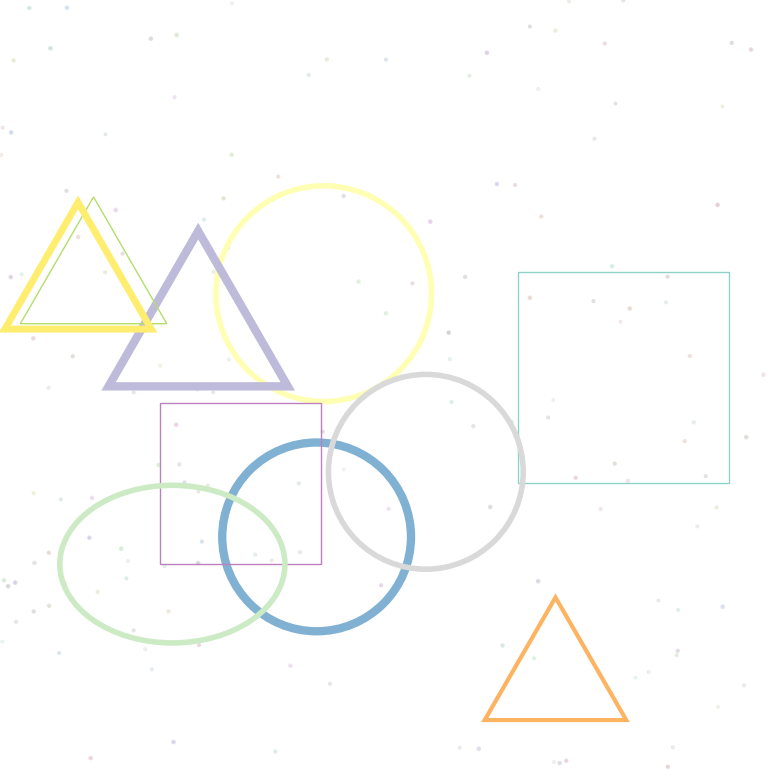[{"shape": "square", "thickness": 0.5, "radius": 0.69, "center": [0.81, 0.51]}, {"shape": "circle", "thickness": 2, "radius": 0.7, "center": [0.42, 0.619]}, {"shape": "triangle", "thickness": 3, "radius": 0.67, "center": [0.257, 0.565]}, {"shape": "circle", "thickness": 3, "radius": 0.61, "center": [0.411, 0.303]}, {"shape": "triangle", "thickness": 1.5, "radius": 0.53, "center": [0.721, 0.118]}, {"shape": "triangle", "thickness": 0.5, "radius": 0.55, "center": [0.121, 0.634]}, {"shape": "circle", "thickness": 2, "radius": 0.63, "center": [0.553, 0.387]}, {"shape": "square", "thickness": 0.5, "radius": 0.52, "center": [0.312, 0.372]}, {"shape": "oval", "thickness": 2, "radius": 0.73, "center": [0.224, 0.267]}, {"shape": "triangle", "thickness": 2.5, "radius": 0.55, "center": [0.101, 0.627]}]